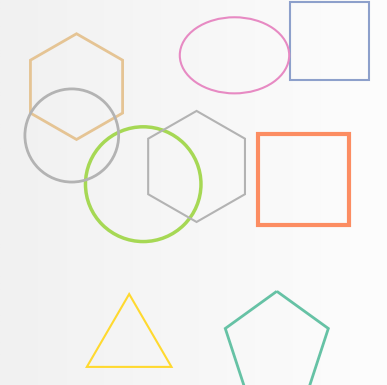[{"shape": "pentagon", "thickness": 2, "radius": 0.7, "center": [0.714, 0.104]}, {"shape": "square", "thickness": 3, "radius": 0.59, "center": [0.783, 0.533]}, {"shape": "square", "thickness": 1.5, "radius": 0.51, "center": [0.85, 0.893]}, {"shape": "oval", "thickness": 1.5, "radius": 0.71, "center": [0.605, 0.856]}, {"shape": "circle", "thickness": 2.5, "radius": 0.75, "center": [0.37, 0.522]}, {"shape": "triangle", "thickness": 1.5, "radius": 0.63, "center": [0.333, 0.11]}, {"shape": "hexagon", "thickness": 2, "radius": 0.69, "center": [0.197, 0.775]}, {"shape": "hexagon", "thickness": 1.5, "radius": 0.72, "center": [0.507, 0.568]}, {"shape": "circle", "thickness": 2, "radius": 0.6, "center": [0.185, 0.648]}]